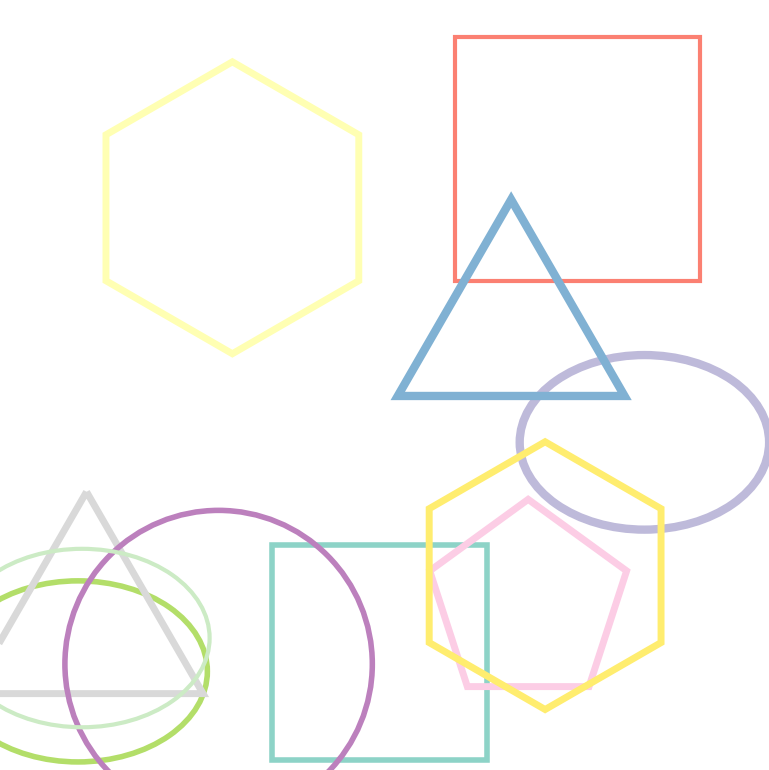[{"shape": "square", "thickness": 2, "radius": 0.7, "center": [0.493, 0.152]}, {"shape": "hexagon", "thickness": 2.5, "radius": 0.95, "center": [0.302, 0.73]}, {"shape": "oval", "thickness": 3, "radius": 0.81, "center": [0.837, 0.426]}, {"shape": "square", "thickness": 1.5, "radius": 0.79, "center": [0.75, 0.793]}, {"shape": "triangle", "thickness": 3, "radius": 0.85, "center": [0.664, 0.571]}, {"shape": "oval", "thickness": 2, "radius": 0.84, "center": [0.101, 0.128]}, {"shape": "pentagon", "thickness": 2.5, "radius": 0.67, "center": [0.686, 0.217]}, {"shape": "triangle", "thickness": 2.5, "radius": 0.87, "center": [0.112, 0.187]}, {"shape": "circle", "thickness": 2, "radius": 1.0, "center": [0.284, 0.138]}, {"shape": "oval", "thickness": 1.5, "radius": 0.83, "center": [0.107, 0.171]}, {"shape": "hexagon", "thickness": 2.5, "radius": 0.87, "center": [0.708, 0.252]}]